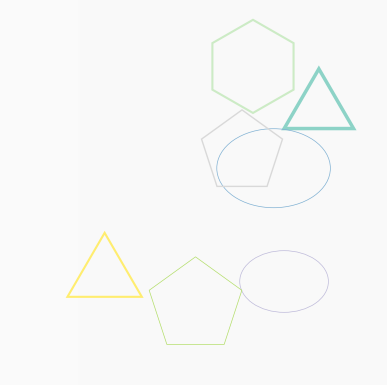[{"shape": "triangle", "thickness": 2.5, "radius": 0.52, "center": [0.823, 0.718]}, {"shape": "oval", "thickness": 0.5, "radius": 0.57, "center": [0.733, 0.269]}, {"shape": "oval", "thickness": 0.5, "radius": 0.73, "center": [0.706, 0.563]}, {"shape": "pentagon", "thickness": 0.5, "radius": 0.63, "center": [0.505, 0.207]}, {"shape": "pentagon", "thickness": 1, "radius": 0.55, "center": [0.625, 0.605]}, {"shape": "hexagon", "thickness": 1.5, "radius": 0.6, "center": [0.653, 0.828]}, {"shape": "triangle", "thickness": 1.5, "radius": 0.55, "center": [0.27, 0.284]}]